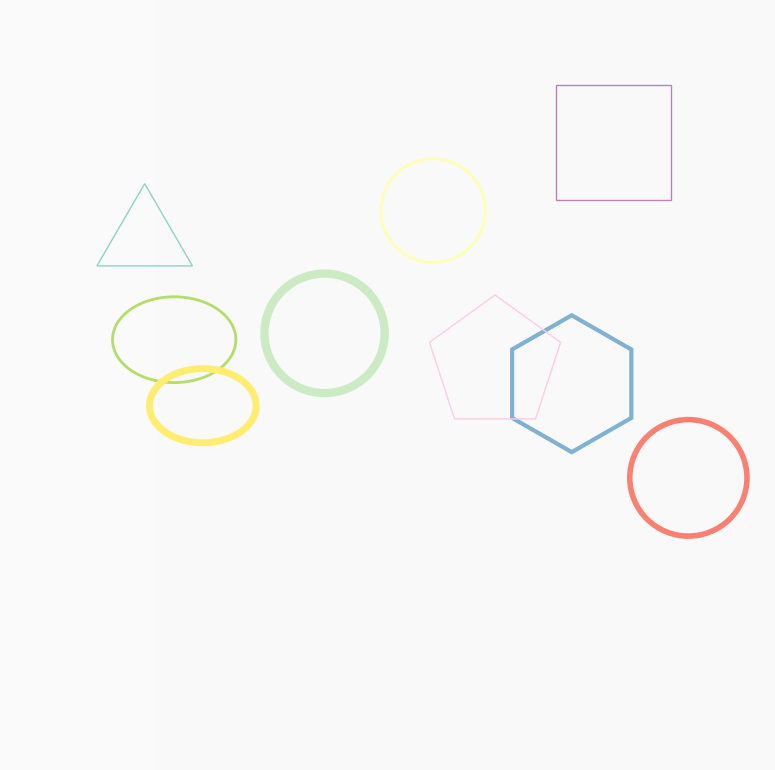[{"shape": "triangle", "thickness": 0.5, "radius": 0.36, "center": [0.187, 0.69]}, {"shape": "circle", "thickness": 1, "radius": 0.34, "center": [0.559, 0.726]}, {"shape": "circle", "thickness": 2, "radius": 0.38, "center": [0.888, 0.379]}, {"shape": "hexagon", "thickness": 1.5, "radius": 0.44, "center": [0.738, 0.502]}, {"shape": "oval", "thickness": 1, "radius": 0.4, "center": [0.225, 0.559]}, {"shape": "pentagon", "thickness": 0.5, "radius": 0.44, "center": [0.639, 0.528]}, {"shape": "square", "thickness": 0.5, "radius": 0.37, "center": [0.792, 0.815]}, {"shape": "circle", "thickness": 3, "radius": 0.39, "center": [0.419, 0.567]}, {"shape": "oval", "thickness": 2.5, "radius": 0.34, "center": [0.262, 0.473]}]